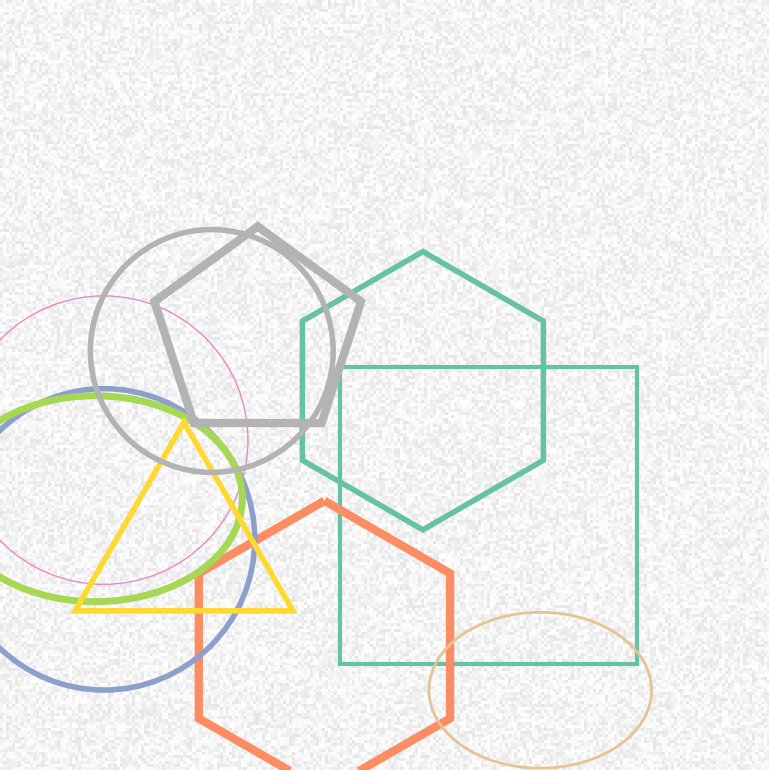[{"shape": "square", "thickness": 1.5, "radius": 0.96, "center": [0.635, 0.331]}, {"shape": "hexagon", "thickness": 2, "radius": 0.9, "center": [0.549, 0.493]}, {"shape": "hexagon", "thickness": 3, "radius": 0.94, "center": [0.421, 0.161]}, {"shape": "circle", "thickness": 2, "radius": 0.98, "center": [0.135, 0.3]}, {"shape": "circle", "thickness": 0.5, "radius": 0.94, "center": [0.135, 0.428]}, {"shape": "oval", "thickness": 2.5, "radius": 0.95, "center": [0.124, 0.352]}, {"shape": "triangle", "thickness": 2, "radius": 0.82, "center": [0.239, 0.288]}, {"shape": "oval", "thickness": 1, "radius": 0.72, "center": [0.702, 0.104]}, {"shape": "pentagon", "thickness": 3, "radius": 0.71, "center": [0.335, 0.565]}, {"shape": "circle", "thickness": 2, "radius": 0.79, "center": [0.275, 0.544]}]